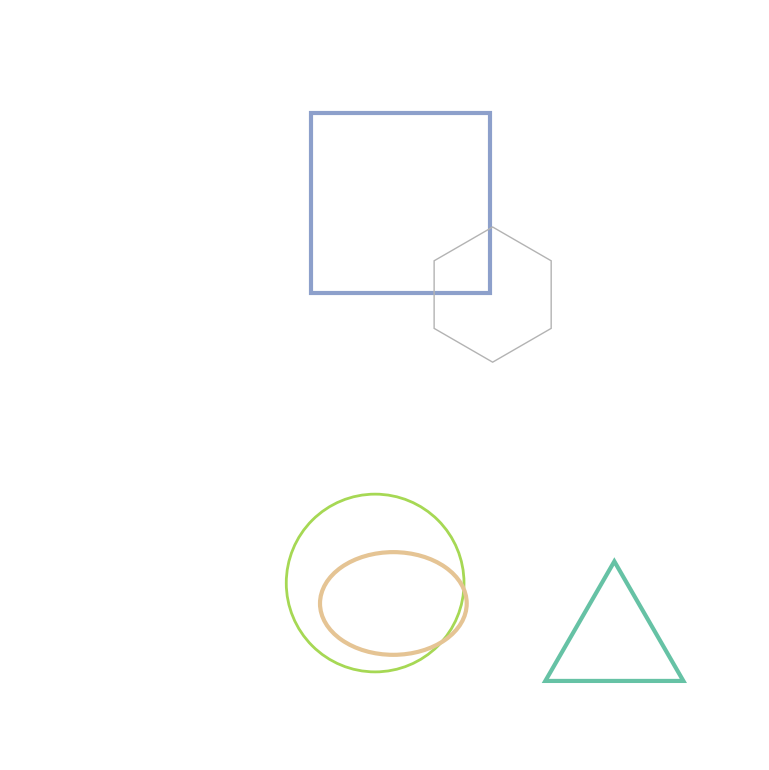[{"shape": "triangle", "thickness": 1.5, "radius": 0.52, "center": [0.798, 0.167]}, {"shape": "square", "thickness": 1.5, "radius": 0.58, "center": [0.52, 0.736]}, {"shape": "circle", "thickness": 1, "radius": 0.58, "center": [0.487, 0.243]}, {"shape": "oval", "thickness": 1.5, "radius": 0.48, "center": [0.511, 0.216]}, {"shape": "hexagon", "thickness": 0.5, "radius": 0.44, "center": [0.64, 0.617]}]